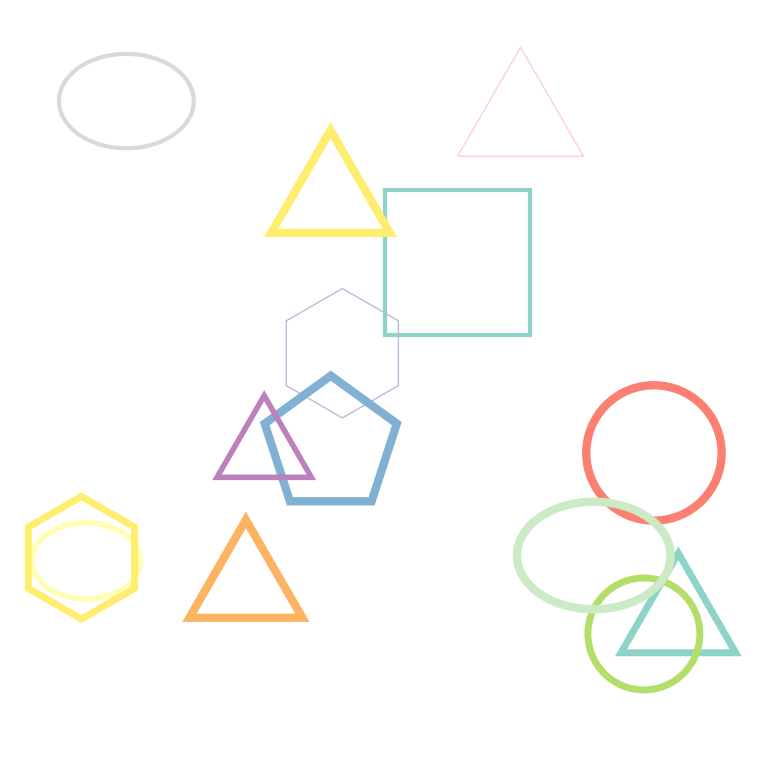[{"shape": "square", "thickness": 1.5, "radius": 0.47, "center": [0.595, 0.66]}, {"shape": "triangle", "thickness": 2.5, "radius": 0.43, "center": [0.881, 0.195]}, {"shape": "oval", "thickness": 2, "radius": 0.35, "center": [0.112, 0.272]}, {"shape": "hexagon", "thickness": 0.5, "radius": 0.42, "center": [0.445, 0.541]}, {"shape": "circle", "thickness": 3, "radius": 0.44, "center": [0.849, 0.412]}, {"shape": "pentagon", "thickness": 3, "radius": 0.45, "center": [0.43, 0.422]}, {"shape": "triangle", "thickness": 3, "radius": 0.42, "center": [0.319, 0.24]}, {"shape": "circle", "thickness": 2.5, "radius": 0.36, "center": [0.836, 0.177]}, {"shape": "triangle", "thickness": 0.5, "radius": 0.47, "center": [0.676, 0.844]}, {"shape": "oval", "thickness": 1.5, "radius": 0.44, "center": [0.164, 0.869]}, {"shape": "triangle", "thickness": 2, "radius": 0.35, "center": [0.343, 0.415]}, {"shape": "oval", "thickness": 3, "radius": 0.5, "center": [0.771, 0.279]}, {"shape": "triangle", "thickness": 3, "radius": 0.44, "center": [0.429, 0.742]}, {"shape": "hexagon", "thickness": 2.5, "radius": 0.4, "center": [0.106, 0.276]}]